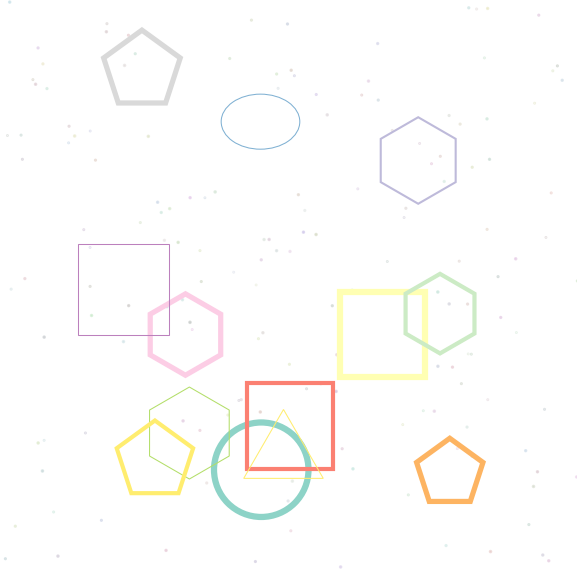[{"shape": "circle", "thickness": 3, "radius": 0.41, "center": [0.452, 0.186]}, {"shape": "square", "thickness": 3, "radius": 0.37, "center": [0.662, 0.419]}, {"shape": "hexagon", "thickness": 1, "radius": 0.37, "center": [0.724, 0.721]}, {"shape": "square", "thickness": 2, "radius": 0.37, "center": [0.503, 0.261]}, {"shape": "oval", "thickness": 0.5, "radius": 0.34, "center": [0.451, 0.788]}, {"shape": "pentagon", "thickness": 2.5, "radius": 0.3, "center": [0.779, 0.18]}, {"shape": "hexagon", "thickness": 0.5, "radius": 0.4, "center": [0.328, 0.249]}, {"shape": "hexagon", "thickness": 2.5, "radius": 0.35, "center": [0.321, 0.42]}, {"shape": "pentagon", "thickness": 2.5, "radius": 0.35, "center": [0.246, 0.877]}, {"shape": "square", "thickness": 0.5, "radius": 0.4, "center": [0.214, 0.498]}, {"shape": "hexagon", "thickness": 2, "radius": 0.34, "center": [0.762, 0.456]}, {"shape": "pentagon", "thickness": 2, "radius": 0.35, "center": [0.268, 0.201]}, {"shape": "triangle", "thickness": 0.5, "radius": 0.4, "center": [0.491, 0.211]}]